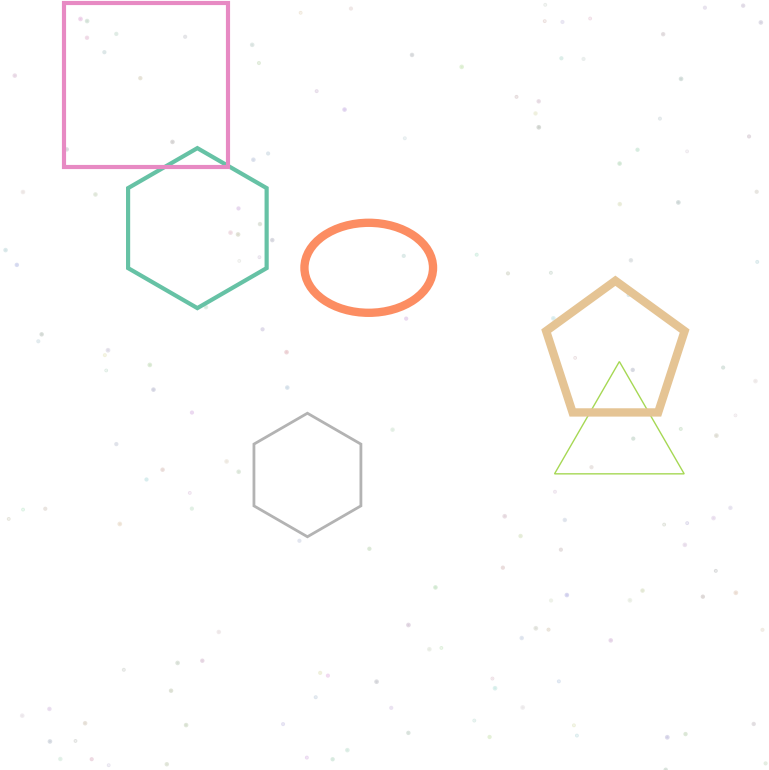[{"shape": "hexagon", "thickness": 1.5, "radius": 0.52, "center": [0.256, 0.704]}, {"shape": "oval", "thickness": 3, "radius": 0.42, "center": [0.479, 0.652]}, {"shape": "square", "thickness": 1.5, "radius": 0.53, "center": [0.189, 0.89]}, {"shape": "triangle", "thickness": 0.5, "radius": 0.49, "center": [0.804, 0.433]}, {"shape": "pentagon", "thickness": 3, "radius": 0.47, "center": [0.799, 0.541]}, {"shape": "hexagon", "thickness": 1, "radius": 0.4, "center": [0.399, 0.383]}]